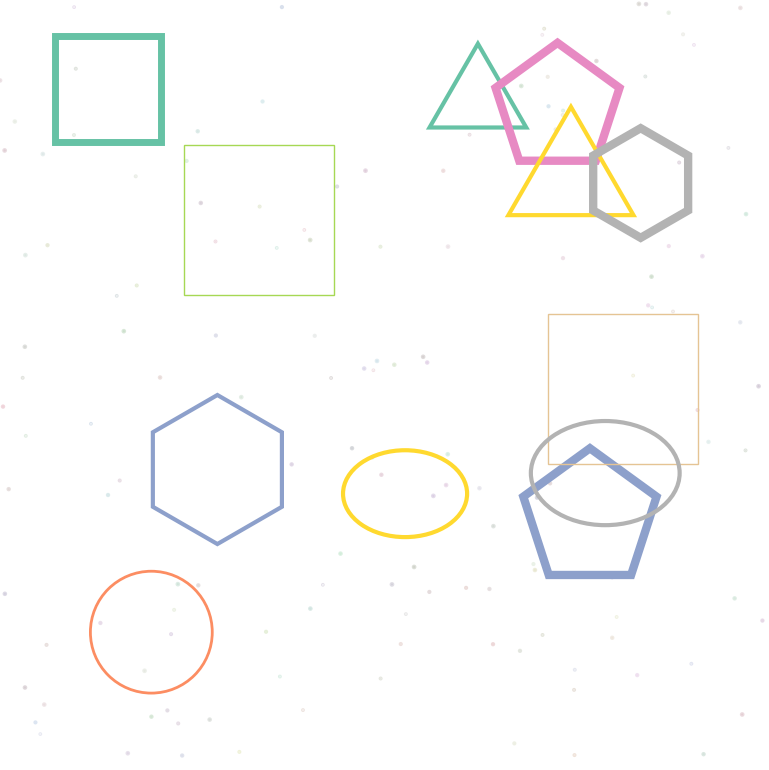[{"shape": "triangle", "thickness": 1.5, "radius": 0.36, "center": [0.621, 0.871]}, {"shape": "square", "thickness": 2.5, "radius": 0.35, "center": [0.14, 0.884]}, {"shape": "circle", "thickness": 1, "radius": 0.4, "center": [0.197, 0.179]}, {"shape": "pentagon", "thickness": 3, "radius": 0.45, "center": [0.766, 0.327]}, {"shape": "hexagon", "thickness": 1.5, "radius": 0.48, "center": [0.282, 0.39]}, {"shape": "pentagon", "thickness": 3, "radius": 0.42, "center": [0.724, 0.86]}, {"shape": "square", "thickness": 0.5, "radius": 0.49, "center": [0.336, 0.714]}, {"shape": "triangle", "thickness": 1.5, "radius": 0.47, "center": [0.741, 0.767]}, {"shape": "oval", "thickness": 1.5, "radius": 0.4, "center": [0.526, 0.359]}, {"shape": "square", "thickness": 0.5, "radius": 0.49, "center": [0.809, 0.495]}, {"shape": "hexagon", "thickness": 3, "radius": 0.36, "center": [0.832, 0.762]}, {"shape": "oval", "thickness": 1.5, "radius": 0.48, "center": [0.786, 0.386]}]